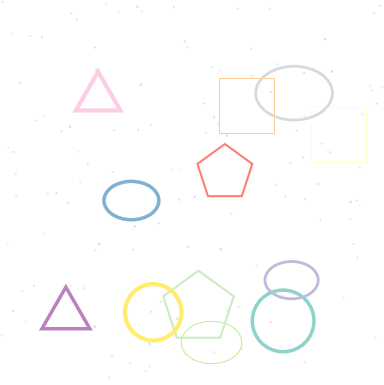[{"shape": "circle", "thickness": 2.5, "radius": 0.4, "center": [0.735, 0.166]}, {"shape": "square", "thickness": 0.5, "radius": 0.36, "center": [0.879, 0.651]}, {"shape": "oval", "thickness": 2, "radius": 0.35, "center": [0.757, 0.272]}, {"shape": "pentagon", "thickness": 1.5, "radius": 0.37, "center": [0.584, 0.551]}, {"shape": "oval", "thickness": 2.5, "radius": 0.36, "center": [0.341, 0.479]}, {"shape": "square", "thickness": 0.5, "radius": 0.36, "center": [0.639, 0.725]}, {"shape": "oval", "thickness": 0.5, "radius": 0.39, "center": [0.549, 0.11]}, {"shape": "triangle", "thickness": 3, "radius": 0.33, "center": [0.255, 0.747]}, {"shape": "oval", "thickness": 2, "radius": 0.5, "center": [0.764, 0.758]}, {"shape": "triangle", "thickness": 2.5, "radius": 0.36, "center": [0.171, 0.182]}, {"shape": "pentagon", "thickness": 1.5, "radius": 0.48, "center": [0.516, 0.201]}, {"shape": "circle", "thickness": 3, "radius": 0.37, "center": [0.398, 0.189]}]